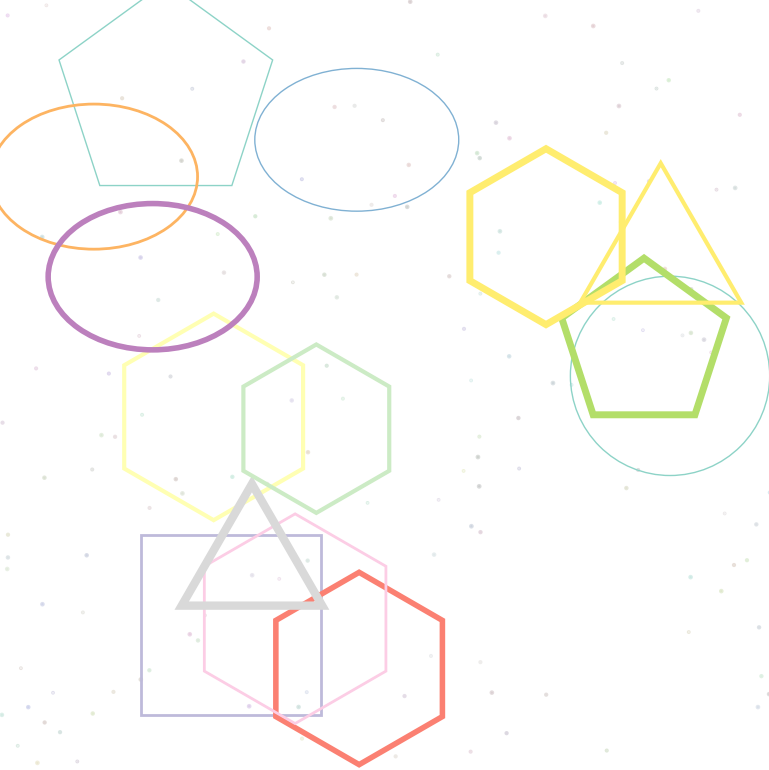[{"shape": "pentagon", "thickness": 0.5, "radius": 0.73, "center": [0.215, 0.877]}, {"shape": "circle", "thickness": 0.5, "radius": 0.65, "center": [0.87, 0.512]}, {"shape": "hexagon", "thickness": 1.5, "radius": 0.67, "center": [0.277, 0.459]}, {"shape": "square", "thickness": 1, "radius": 0.59, "center": [0.3, 0.188]}, {"shape": "hexagon", "thickness": 2, "radius": 0.62, "center": [0.466, 0.132]}, {"shape": "oval", "thickness": 0.5, "radius": 0.66, "center": [0.463, 0.818]}, {"shape": "oval", "thickness": 1, "radius": 0.67, "center": [0.122, 0.771]}, {"shape": "pentagon", "thickness": 2.5, "radius": 0.56, "center": [0.836, 0.552]}, {"shape": "hexagon", "thickness": 1, "radius": 0.68, "center": [0.383, 0.196]}, {"shape": "triangle", "thickness": 3, "radius": 0.53, "center": [0.327, 0.266]}, {"shape": "oval", "thickness": 2, "radius": 0.68, "center": [0.198, 0.641]}, {"shape": "hexagon", "thickness": 1.5, "radius": 0.55, "center": [0.411, 0.443]}, {"shape": "triangle", "thickness": 1.5, "radius": 0.6, "center": [0.858, 0.667]}, {"shape": "hexagon", "thickness": 2.5, "radius": 0.57, "center": [0.709, 0.693]}]